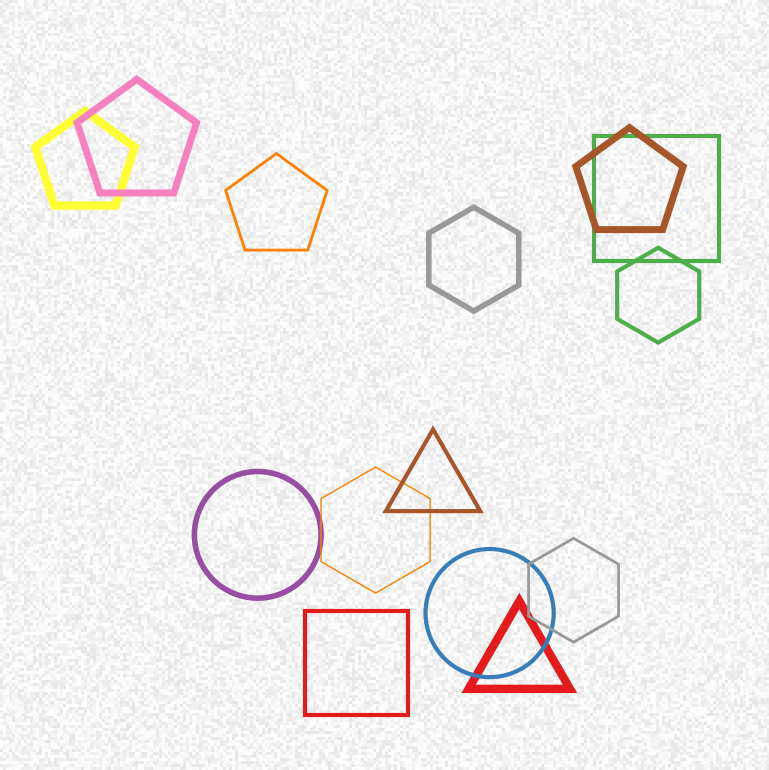[{"shape": "square", "thickness": 1.5, "radius": 0.34, "center": [0.463, 0.139]}, {"shape": "triangle", "thickness": 3, "radius": 0.38, "center": [0.674, 0.143]}, {"shape": "circle", "thickness": 1.5, "radius": 0.42, "center": [0.636, 0.204]}, {"shape": "square", "thickness": 1.5, "radius": 0.41, "center": [0.852, 0.742]}, {"shape": "hexagon", "thickness": 1.5, "radius": 0.31, "center": [0.855, 0.617]}, {"shape": "circle", "thickness": 2, "radius": 0.41, "center": [0.335, 0.305]}, {"shape": "pentagon", "thickness": 1, "radius": 0.35, "center": [0.359, 0.731]}, {"shape": "hexagon", "thickness": 0.5, "radius": 0.41, "center": [0.488, 0.312]}, {"shape": "pentagon", "thickness": 3, "radius": 0.34, "center": [0.11, 0.788]}, {"shape": "pentagon", "thickness": 2.5, "radius": 0.37, "center": [0.818, 0.761]}, {"shape": "triangle", "thickness": 1.5, "radius": 0.35, "center": [0.562, 0.372]}, {"shape": "pentagon", "thickness": 2.5, "radius": 0.41, "center": [0.178, 0.815]}, {"shape": "hexagon", "thickness": 2, "radius": 0.34, "center": [0.615, 0.663]}, {"shape": "hexagon", "thickness": 1, "radius": 0.34, "center": [0.745, 0.233]}]